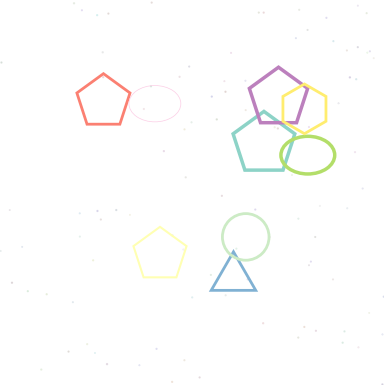[{"shape": "pentagon", "thickness": 2.5, "radius": 0.42, "center": [0.686, 0.626]}, {"shape": "pentagon", "thickness": 1.5, "radius": 0.36, "center": [0.416, 0.338]}, {"shape": "pentagon", "thickness": 2, "radius": 0.36, "center": [0.269, 0.736]}, {"shape": "triangle", "thickness": 2, "radius": 0.33, "center": [0.606, 0.279]}, {"shape": "oval", "thickness": 2.5, "radius": 0.35, "center": [0.8, 0.597]}, {"shape": "oval", "thickness": 0.5, "radius": 0.34, "center": [0.402, 0.731]}, {"shape": "pentagon", "thickness": 2.5, "radius": 0.4, "center": [0.723, 0.746]}, {"shape": "circle", "thickness": 2, "radius": 0.3, "center": [0.638, 0.385]}, {"shape": "hexagon", "thickness": 2, "radius": 0.32, "center": [0.791, 0.717]}]